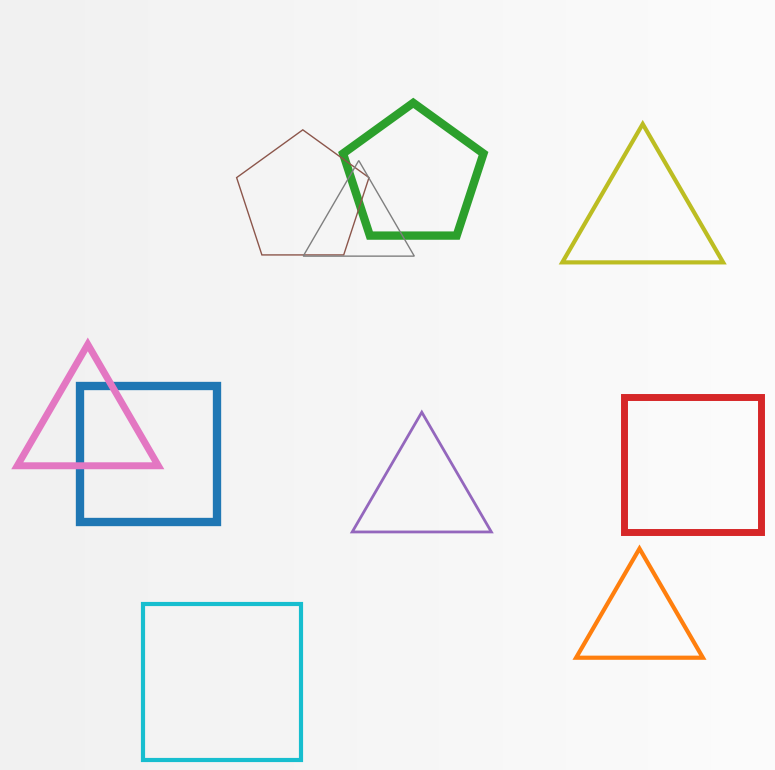[{"shape": "square", "thickness": 3, "radius": 0.44, "center": [0.192, 0.411]}, {"shape": "triangle", "thickness": 1.5, "radius": 0.47, "center": [0.825, 0.193]}, {"shape": "pentagon", "thickness": 3, "radius": 0.48, "center": [0.533, 0.771]}, {"shape": "square", "thickness": 2.5, "radius": 0.44, "center": [0.894, 0.397]}, {"shape": "triangle", "thickness": 1, "radius": 0.52, "center": [0.544, 0.361]}, {"shape": "pentagon", "thickness": 0.5, "radius": 0.45, "center": [0.391, 0.742]}, {"shape": "triangle", "thickness": 2.5, "radius": 0.53, "center": [0.113, 0.448]}, {"shape": "triangle", "thickness": 0.5, "radius": 0.41, "center": [0.463, 0.709]}, {"shape": "triangle", "thickness": 1.5, "radius": 0.6, "center": [0.829, 0.719]}, {"shape": "square", "thickness": 1.5, "radius": 0.51, "center": [0.286, 0.114]}]